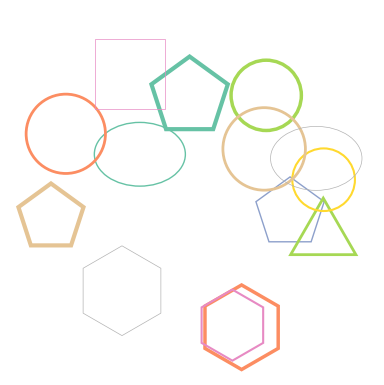[{"shape": "pentagon", "thickness": 3, "radius": 0.52, "center": [0.492, 0.749]}, {"shape": "oval", "thickness": 1, "radius": 0.59, "center": [0.363, 0.599]}, {"shape": "circle", "thickness": 2, "radius": 0.52, "center": [0.171, 0.652]}, {"shape": "hexagon", "thickness": 2.5, "radius": 0.55, "center": [0.627, 0.15]}, {"shape": "pentagon", "thickness": 1, "radius": 0.47, "center": [0.753, 0.447]}, {"shape": "square", "thickness": 0.5, "radius": 0.46, "center": [0.337, 0.808]}, {"shape": "hexagon", "thickness": 1.5, "radius": 0.46, "center": [0.604, 0.155]}, {"shape": "triangle", "thickness": 2, "radius": 0.49, "center": [0.84, 0.387]}, {"shape": "circle", "thickness": 2.5, "radius": 0.46, "center": [0.691, 0.752]}, {"shape": "circle", "thickness": 1.5, "radius": 0.41, "center": [0.841, 0.533]}, {"shape": "pentagon", "thickness": 3, "radius": 0.44, "center": [0.132, 0.435]}, {"shape": "circle", "thickness": 2, "radius": 0.54, "center": [0.686, 0.613]}, {"shape": "hexagon", "thickness": 0.5, "radius": 0.58, "center": [0.317, 0.245]}, {"shape": "oval", "thickness": 0.5, "radius": 0.59, "center": [0.821, 0.589]}]